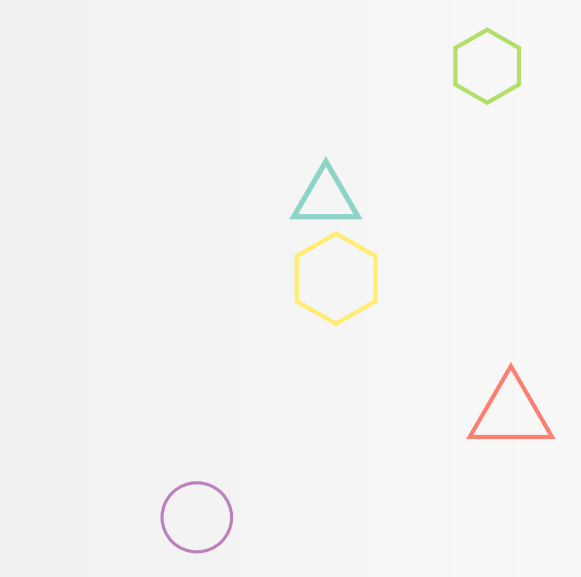[{"shape": "triangle", "thickness": 2.5, "radius": 0.32, "center": [0.561, 0.656]}, {"shape": "triangle", "thickness": 2, "radius": 0.41, "center": [0.879, 0.283]}, {"shape": "hexagon", "thickness": 2, "radius": 0.32, "center": [0.838, 0.884]}, {"shape": "circle", "thickness": 1.5, "radius": 0.3, "center": [0.339, 0.103]}, {"shape": "hexagon", "thickness": 2, "radius": 0.39, "center": [0.578, 0.517]}]